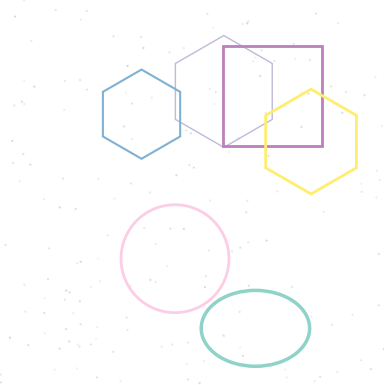[{"shape": "oval", "thickness": 2.5, "radius": 0.7, "center": [0.663, 0.147]}, {"shape": "hexagon", "thickness": 1, "radius": 0.73, "center": [0.581, 0.762]}, {"shape": "hexagon", "thickness": 1.5, "radius": 0.58, "center": [0.368, 0.703]}, {"shape": "circle", "thickness": 2, "radius": 0.7, "center": [0.455, 0.328]}, {"shape": "square", "thickness": 2, "radius": 0.65, "center": [0.708, 0.751]}, {"shape": "hexagon", "thickness": 2, "radius": 0.68, "center": [0.808, 0.632]}]